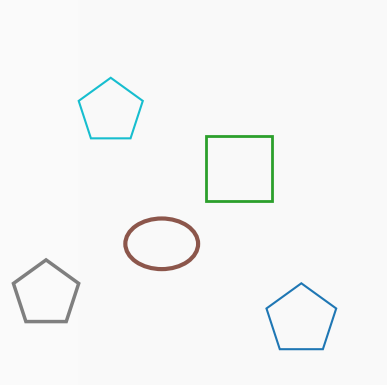[{"shape": "pentagon", "thickness": 1.5, "radius": 0.47, "center": [0.778, 0.17]}, {"shape": "square", "thickness": 2, "radius": 0.42, "center": [0.616, 0.562]}, {"shape": "oval", "thickness": 3, "radius": 0.47, "center": [0.417, 0.367]}, {"shape": "pentagon", "thickness": 2.5, "radius": 0.44, "center": [0.119, 0.236]}, {"shape": "pentagon", "thickness": 1.5, "radius": 0.43, "center": [0.286, 0.711]}]